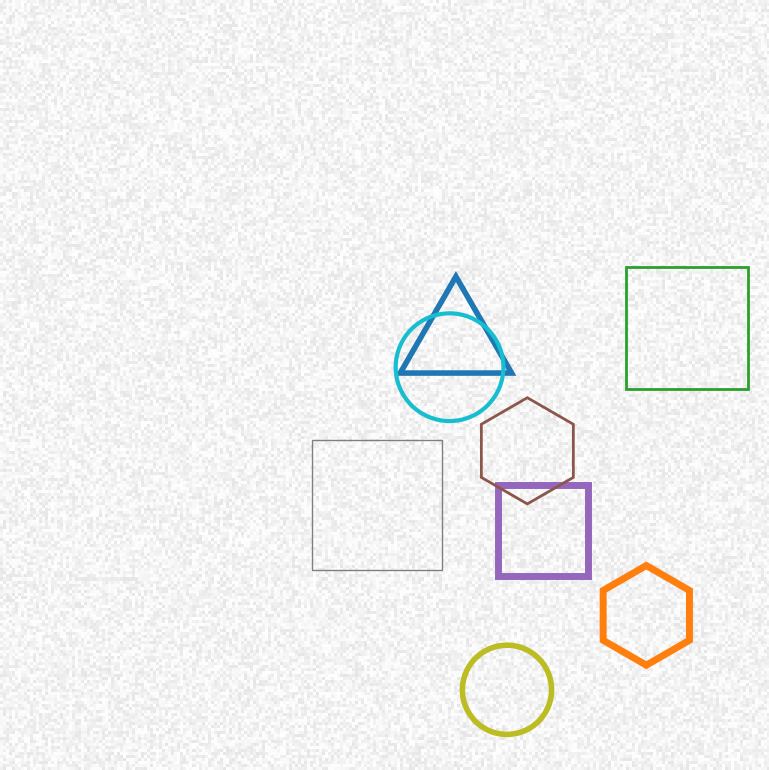[{"shape": "triangle", "thickness": 2, "radius": 0.42, "center": [0.592, 0.557]}, {"shape": "hexagon", "thickness": 2.5, "radius": 0.32, "center": [0.839, 0.201]}, {"shape": "square", "thickness": 1, "radius": 0.4, "center": [0.892, 0.574]}, {"shape": "square", "thickness": 2.5, "radius": 0.29, "center": [0.705, 0.311]}, {"shape": "hexagon", "thickness": 1, "radius": 0.34, "center": [0.685, 0.415]}, {"shape": "square", "thickness": 0.5, "radius": 0.42, "center": [0.49, 0.344]}, {"shape": "circle", "thickness": 2, "radius": 0.29, "center": [0.658, 0.104]}, {"shape": "circle", "thickness": 1.5, "radius": 0.35, "center": [0.584, 0.523]}]